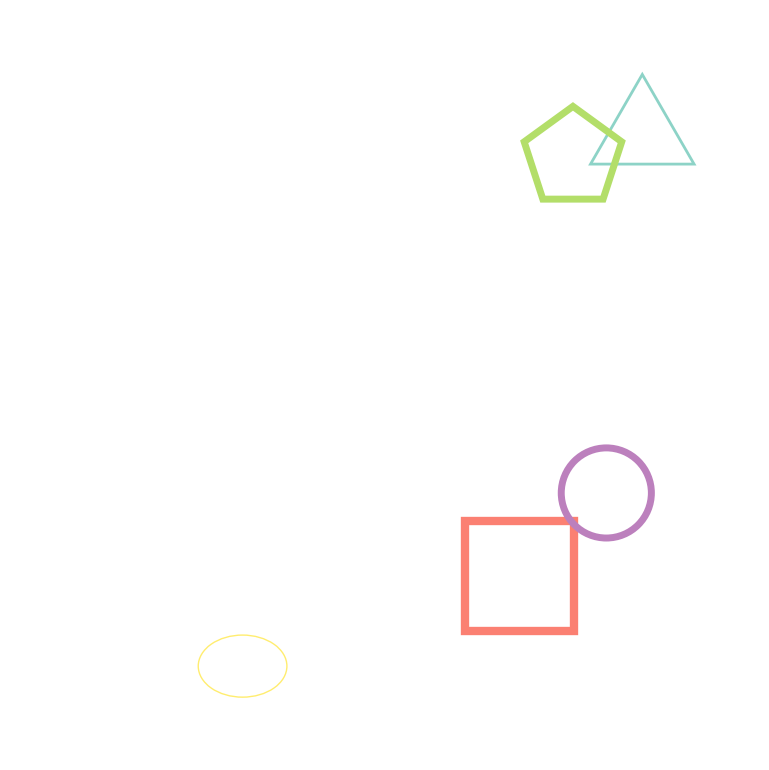[{"shape": "triangle", "thickness": 1, "radius": 0.39, "center": [0.834, 0.826]}, {"shape": "square", "thickness": 3, "radius": 0.36, "center": [0.675, 0.252]}, {"shape": "pentagon", "thickness": 2.5, "radius": 0.33, "center": [0.744, 0.795]}, {"shape": "circle", "thickness": 2.5, "radius": 0.29, "center": [0.787, 0.36]}, {"shape": "oval", "thickness": 0.5, "radius": 0.29, "center": [0.315, 0.135]}]